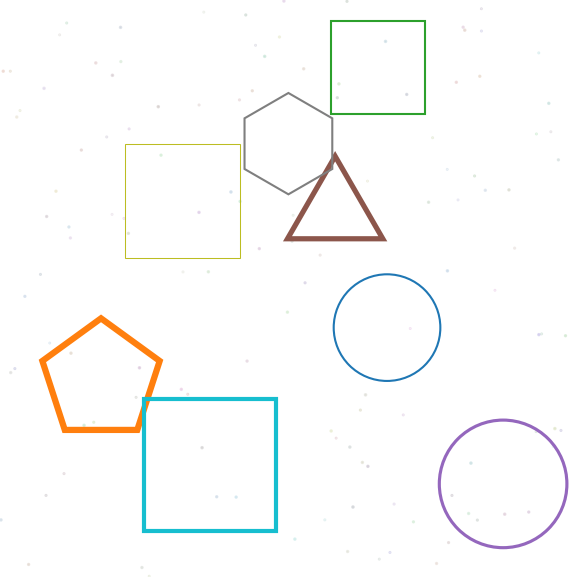[{"shape": "circle", "thickness": 1, "radius": 0.46, "center": [0.67, 0.432]}, {"shape": "pentagon", "thickness": 3, "radius": 0.53, "center": [0.175, 0.341]}, {"shape": "square", "thickness": 1, "radius": 0.4, "center": [0.654, 0.882]}, {"shape": "circle", "thickness": 1.5, "radius": 0.55, "center": [0.871, 0.161]}, {"shape": "triangle", "thickness": 2.5, "radius": 0.48, "center": [0.58, 0.633]}, {"shape": "hexagon", "thickness": 1, "radius": 0.44, "center": [0.499, 0.75]}, {"shape": "square", "thickness": 0.5, "radius": 0.49, "center": [0.316, 0.651]}, {"shape": "square", "thickness": 2, "radius": 0.57, "center": [0.363, 0.195]}]